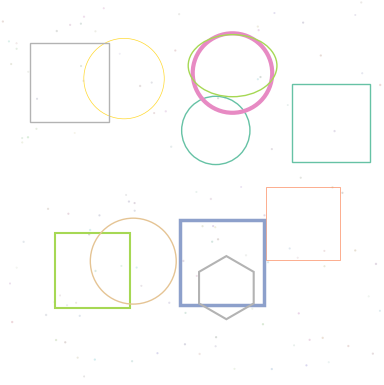[{"shape": "square", "thickness": 1, "radius": 0.51, "center": [0.86, 0.681]}, {"shape": "circle", "thickness": 1, "radius": 0.44, "center": [0.56, 0.661]}, {"shape": "square", "thickness": 0.5, "radius": 0.48, "center": [0.787, 0.42]}, {"shape": "square", "thickness": 2.5, "radius": 0.55, "center": [0.576, 0.318]}, {"shape": "circle", "thickness": 3, "radius": 0.52, "center": [0.604, 0.81]}, {"shape": "square", "thickness": 1.5, "radius": 0.49, "center": [0.24, 0.298]}, {"shape": "oval", "thickness": 1, "radius": 0.58, "center": [0.604, 0.829]}, {"shape": "circle", "thickness": 0.5, "radius": 0.52, "center": [0.322, 0.796]}, {"shape": "circle", "thickness": 1, "radius": 0.56, "center": [0.346, 0.322]}, {"shape": "square", "thickness": 1, "radius": 0.52, "center": [0.181, 0.785]}, {"shape": "hexagon", "thickness": 1.5, "radius": 0.41, "center": [0.588, 0.253]}]